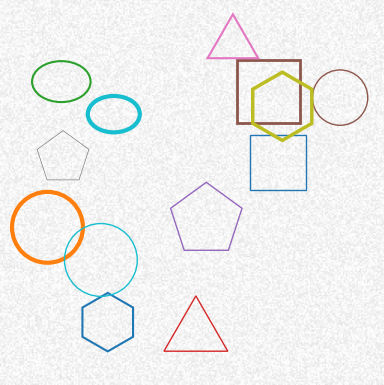[{"shape": "hexagon", "thickness": 1.5, "radius": 0.38, "center": [0.28, 0.163]}, {"shape": "square", "thickness": 1, "radius": 0.36, "center": [0.722, 0.578]}, {"shape": "circle", "thickness": 3, "radius": 0.46, "center": [0.123, 0.41]}, {"shape": "oval", "thickness": 1.5, "radius": 0.38, "center": [0.159, 0.788]}, {"shape": "triangle", "thickness": 1, "radius": 0.48, "center": [0.509, 0.136]}, {"shape": "pentagon", "thickness": 1, "radius": 0.49, "center": [0.536, 0.429]}, {"shape": "circle", "thickness": 1, "radius": 0.36, "center": [0.883, 0.746]}, {"shape": "square", "thickness": 2, "radius": 0.41, "center": [0.697, 0.763]}, {"shape": "triangle", "thickness": 1.5, "radius": 0.38, "center": [0.605, 0.887]}, {"shape": "pentagon", "thickness": 0.5, "radius": 0.35, "center": [0.164, 0.59]}, {"shape": "hexagon", "thickness": 2.5, "radius": 0.44, "center": [0.733, 0.724]}, {"shape": "circle", "thickness": 1, "radius": 0.47, "center": [0.262, 0.325]}, {"shape": "oval", "thickness": 3, "radius": 0.34, "center": [0.296, 0.704]}]